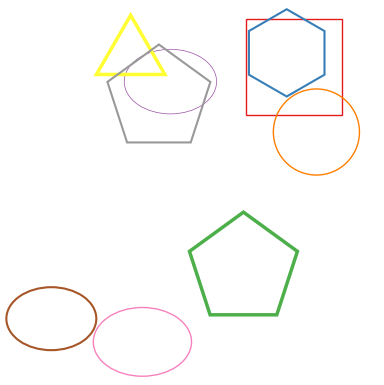[{"shape": "square", "thickness": 1, "radius": 0.62, "center": [0.763, 0.825]}, {"shape": "hexagon", "thickness": 1.5, "radius": 0.57, "center": [0.745, 0.863]}, {"shape": "pentagon", "thickness": 2.5, "radius": 0.74, "center": [0.632, 0.302]}, {"shape": "oval", "thickness": 0.5, "radius": 0.6, "center": [0.443, 0.788]}, {"shape": "circle", "thickness": 1, "radius": 0.56, "center": [0.822, 0.657]}, {"shape": "triangle", "thickness": 2.5, "radius": 0.51, "center": [0.339, 0.858]}, {"shape": "oval", "thickness": 1.5, "radius": 0.58, "center": [0.133, 0.172]}, {"shape": "oval", "thickness": 1, "radius": 0.64, "center": [0.37, 0.112]}, {"shape": "pentagon", "thickness": 1.5, "radius": 0.7, "center": [0.413, 0.744]}]